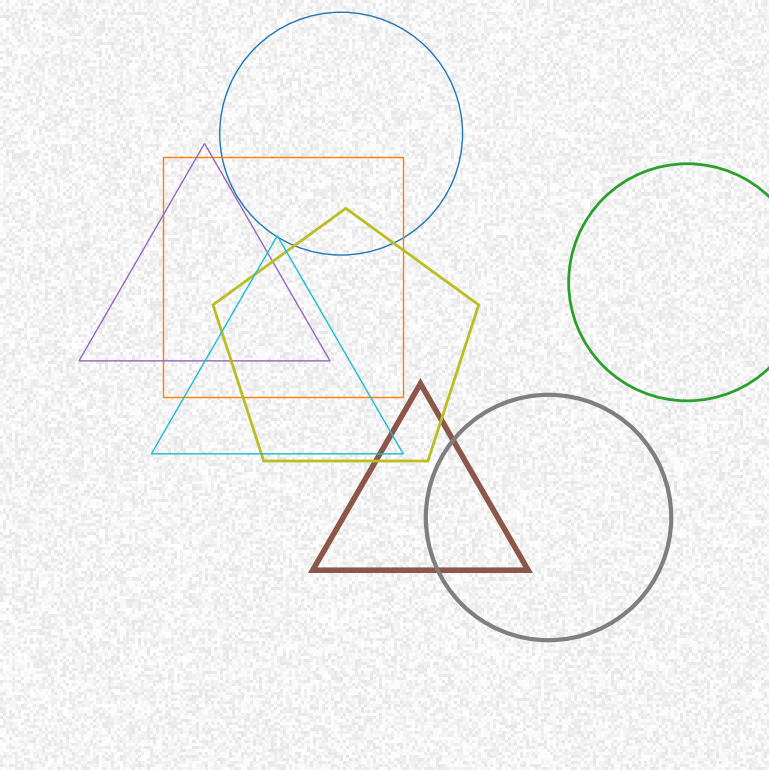[{"shape": "circle", "thickness": 0.5, "radius": 0.79, "center": [0.443, 0.826]}, {"shape": "square", "thickness": 0.5, "radius": 0.78, "center": [0.367, 0.641]}, {"shape": "circle", "thickness": 1, "radius": 0.77, "center": [0.892, 0.633]}, {"shape": "triangle", "thickness": 0.5, "radius": 0.94, "center": [0.266, 0.625]}, {"shape": "triangle", "thickness": 2, "radius": 0.81, "center": [0.546, 0.34]}, {"shape": "circle", "thickness": 1.5, "radius": 0.8, "center": [0.712, 0.328]}, {"shape": "pentagon", "thickness": 1, "radius": 0.91, "center": [0.449, 0.548]}, {"shape": "triangle", "thickness": 0.5, "radius": 0.94, "center": [0.36, 0.505]}]